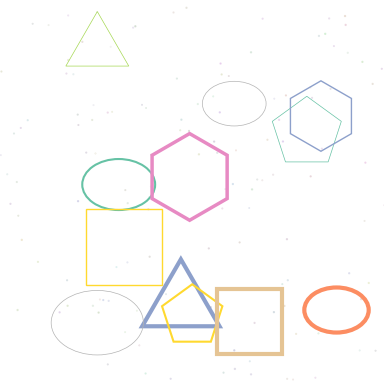[{"shape": "pentagon", "thickness": 0.5, "radius": 0.47, "center": [0.797, 0.656]}, {"shape": "oval", "thickness": 1.5, "radius": 0.47, "center": [0.308, 0.521]}, {"shape": "oval", "thickness": 3, "radius": 0.42, "center": [0.874, 0.195]}, {"shape": "hexagon", "thickness": 1, "radius": 0.46, "center": [0.834, 0.699]}, {"shape": "triangle", "thickness": 3, "radius": 0.58, "center": [0.47, 0.211]}, {"shape": "hexagon", "thickness": 2.5, "radius": 0.56, "center": [0.493, 0.54]}, {"shape": "triangle", "thickness": 0.5, "radius": 0.47, "center": [0.253, 0.876]}, {"shape": "square", "thickness": 1, "radius": 0.49, "center": [0.322, 0.358]}, {"shape": "pentagon", "thickness": 1.5, "radius": 0.41, "center": [0.499, 0.179]}, {"shape": "square", "thickness": 3, "radius": 0.42, "center": [0.647, 0.165]}, {"shape": "oval", "thickness": 0.5, "radius": 0.41, "center": [0.608, 0.731]}, {"shape": "oval", "thickness": 0.5, "radius": 0.6, "center": [0.253, 0.162]}]